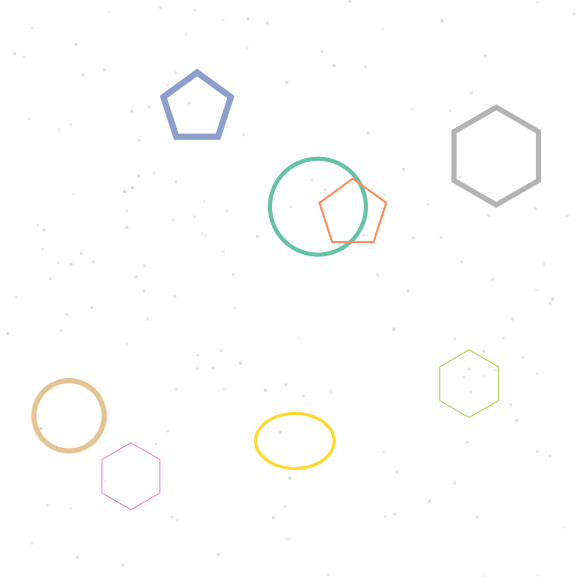[{"shape": "circle", "thickness": 2, "radius": 0.42, "center": [0.551, 0.641]}, {"shape": "pentagon", "thickness": 1, "radius": 0.3, "center": [0.611, 0.629]}, {"shape": "pentagon", "thickness": 3, "radius": 0.31, "center": [0.341, 0.812]}, {"shape": "hexagon", "thickness": 0.5, "radius": 0.29, "center": [0.227, 0.174]}, {"shape": "hexagon", "thickness": 0.5, "radius": 0.29, "center": [0.812, 0.335]}, {"shape": "oval", "thickness": 1.5, "radius": 0.34, "center": [0.511, 0.236]}, {"shape": "circle", "thickness": 2.5, "radius": 0.3, "center": [0.12, 0.279]}, {"shape": "hexagon", "thickness": 2.5, "radius": 0.42, "center": [0.859, 0.729]}]